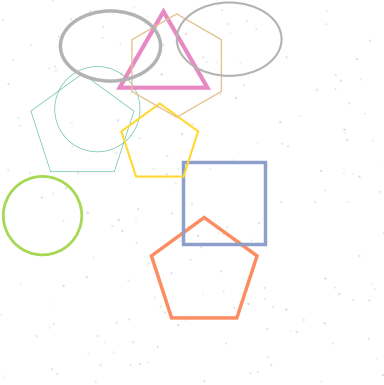[{"shape": "pentagon", "thickness": 0.5, "radius": 0.7, "center": [0.214, 0.668]}, {"shape": "circle", "thickness": 0.5, "radius": 0.55, "center": [0.253, 0.716]}, {"shape": "pentagon", "thickness": 2.5, "radius": 0.72, "center": [0.53, 0.291]}, {"shape": "square", "thickness": 2.5, "radius": 0.53, "center": [0.581, 0.473]}, {"shape": "triangle", "thickness": 3, "radius": 0.66, "center": [0.425, 0.838]}, {"shape": "circle", "thickness": 2, "radius": 0.51, "center": [0.11, 0.44]}, {"shape": "pentagon", "thickness": 1.5, "radius": 0.52, "center": [0.415, 0.626]}, {"shape": "hexagon", "thickness": 1, "radius": 0.67, "center": [0.459, 0.83]}, {"shape": "oval", "thickness": 2.5, "radius": 0.65, "center": [0.287, 0.88]}, {"shape": "oval", "thickness": 1.5, "radius": 0.68, "center": [0.595, 0.898]}]